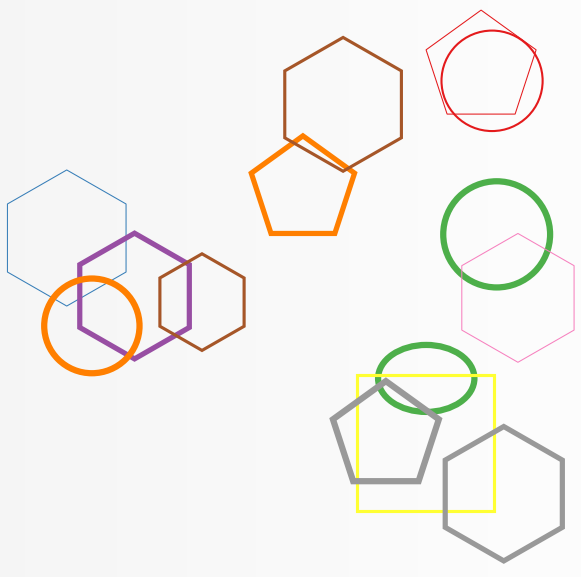[{"shape": "circle", "thickness": 1, "radius": 0.43, "center": [0.847, 0.859]}, {"shape": "pentagon", "thickness": 0.5, "radius": 0.5, "center": [0.828, 0.882]}, {"shape": "hexagon", "thickness": 0.5, "radius": 0.59, "center": [0.115, 0.587]}, {"shape": "circle", "thickness": 3, "radius": 0.46, "center": [0.854, 0.593]}, {"shape": "oval", "thickness": 3, "radius": 0.41, "center": [0.733, 0.344]}, {"shape": "hexagon", "thickness": 2.5, "radius": 0.54, "center": [0.231, 0.487]}, {"shape": "circle", "thickness": 3, "radius": 0.41, "center": [0.158, 0.435]}, {"shape": "pentagon", "thickness": 2.5, "radius": 0.47, "center": [0.521, 0.67]}, {"shape": "square", "thickness": 1.5, "radius": 0.59, "center": [0.732, 0.232]}, {"shape": "hexagon", "thickness": 1.5, "radius": 0.58, "center": [0.59, 0.818]}, {"shape": "hexagon", "thickness": 1.5, "radius": 0.42, "center": [0.348, 0.476]}, {"shape": "hexagon", "thickness": 0.5, "radius": 0.56, "center": [0.891, 0.483]}, {"shape": "hexagon", "thickness": 2.5, "radius": 0.58, "center": [0.867, 0.144]}, {"shape": "pentagon", "thickness": 3, "radius": 0.48, "center": [0.664, 0.243]}]